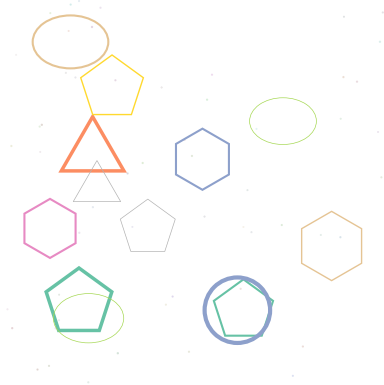[{"shape": "pentagon", "thickness": 1.5, "radius": 0.4, "center": [0.632, 0.194]}, {"shape": "pentagon", "thickness": 2.5, "radius": 0.45, "center": [0.205, 0.214]}, {"shape": "triangle", "thickness": 2.5, "radius": 0.47, "center": [0.241, 0.603]}, {"shape": "hexagon", "thickness": 1.5, "radius": 0.4, "center": [0.526, 0.586]}, {"shape": "circle", "thickness": 3, "radius": 0.43, "center": [0.617, 0.194]}, {"shape": "hexagon", "thickness": 1.5, "radius": 0.38, "center": [0.13, 0.407]}, {"shape": "oval", "thickness": 0.5, "radius": 0.43, "center": [0.735, 0.685]}, {"shape": "oval", "thickness": 0.5, "radius": 0.46, "center": [0.23, 0.173]}, {"shape": "pentagon", "thickness": 1, "radius": 0.43, "center": [0.291, 0.772]}, {"shape": "oval", "thickness": 1.5, "radius": 0.49, "center": [0.183, 0.891]}, {"shape": "hexagon", "thickness": 1, "radius": 0.45, "center": [0.861, 0.361]}, {"shape": "pentagon", "thickness": 0.5, "radius": 0.38, "center": [0.384, 0.408]}, {"shape": "triangle", "thickness": 0.5, "radius": 0.36, "center": [0.252, 0.512]}]